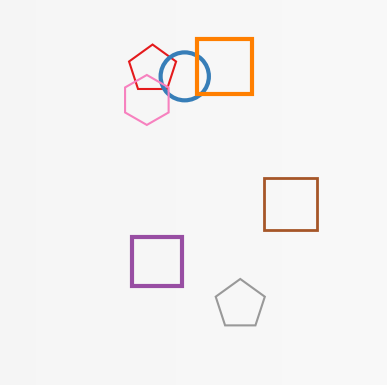[{"shape": "pentagon", "thickness": 1.5, "radius": 0.32, "center": [0.394, 0.82]}, {"shape": "circle", "thickness": 3, "radius": 0.31, "center": [0.477, 0.802]}, {"shape": "square", "thickness": 3, "radius": 0.32, "center": [0.405, 0.32]}, {"shape": "square", "thickness": 3, "radius": 0.36, "center": [0.579, 0.827]}, {"shape": "square", "thickness": 2, "radius": 0.34, "center": [0.75, 0.47]}, {"shape": "hexagon", "thickness": 1.5, "radius": 0.32, "center": [0.379, 0.74]}, {"shape": "pentagon", "thickness": 1.5, "radius": 0.33, "center": [0.62, 0.209]}]